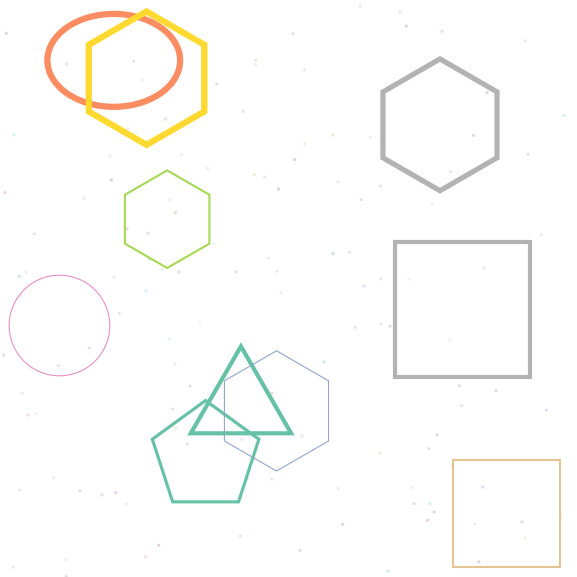[{"shape": "triangle", "thickness": 2, "radius": 0.5, "center": [0.417, 0.299]}, {"shape": "pentagon", "thickness": 1.5, "radius": 0.49, "center": [0.356, 0.209]}, {"shape": "oval", "thickness": 3, "radius": 0.57, "center": [0.197, 0.895]}, {"shape": "hexagon", "thickness": 0.5, "radius": 0.52, "center": [0.479, 0.288]}, {"shape": "circle", "thickness": 0.5, "radius": 0.44, "center": [0.103, 0.435]}, {"shape": "hexagon", "thickness": 1, "radius": 0.42, "center": [0.289, 0.62]}, {"shape": "hexagon", "thickness": 3, "radius": 0.58, "center": [0.254, 0.864]}, {"shape": "square", "thickness": 1, "radius": 0.46, "center": [0.877, 0.109]}, {"shape": "hexagon", "thickness": 2.5, "radius": 0.57, "center": [0.762, 0.783]}, {"shape": "square", "thickness": 2, "radius": 0.59, "center": [0.8, 0.463]}]